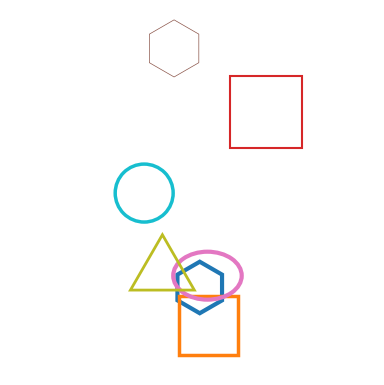[{"shape": "hexagon", "thickness": 3, "radius": 0.33, "center": [0.519, 0.253]}, {"shape": "square", "thickness": 2.5, "radius": 0.39, "center": [0.542, 0.154]}, {"shape": "square", "thickness": 1.5, "radius": 0.47, "center": [0.691, 0.709]}, {"shape": "hexagon", "thickness": 0.5, "radius": 0.37, "center": [0.452, 0.874]}, {"shape": "oval", "thickness": 3, "radius": 0.44, "center": [0.539, 0.284]}, {"shape": "triangle", "thickness": 2, "radius": 0.48, "center": [0.422, 0.294]}, {"shape": "circle", "thickness": 2.5, "radius": 0.38, "center": [0.374, 0.499]}]